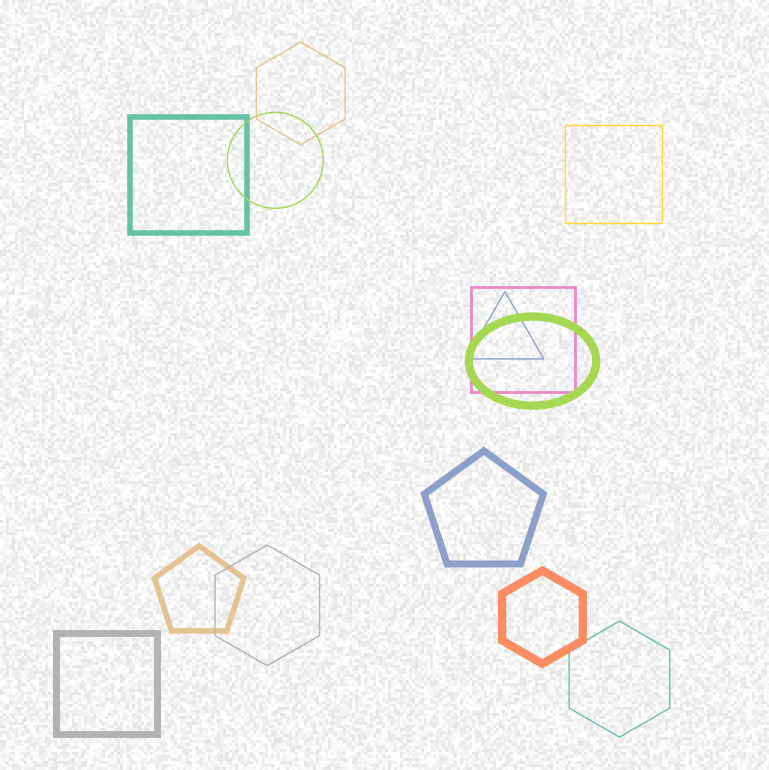[{"shape": "hexagon", "thickness": 0.5, "radius": 0.38, "center": [0.805, 0.118]}, {"shape": "square", "thickness": 2, "radius": 0.38, "center": [0.245, 0.773]}, {"shape": "hexagon", "thickness": 3, "radius": 0.3, "center": [0.704, 0.199]}, {"shape": "triangle", "thickness": 0.5, "radius": 0.29, "center": [0.656, 0.563]}, {"shape": "pentagon", "thickness": 2.5, "radius": 0.41, "center": [0.628, 0.333]}, {"shape": "square", "thickness": 1, "radius": 0.34, "center": [0.679, 0.559]}, {"shape": "circle", "thickness": 0.5, "radius": 0.31, "center": [0.358, 0.792]}, {"shape": "oval", "thickness": 3, "radius": 0.41, "center": [0.692, 0.531]}, {"shape": "square", "thickness": 0.5, "radius": 0.32, "center": [0.797, 0.774]}, {"shape": "pentagon", "thickness": 2, "radius": 0.31, "center": [0.259, 0.23]}, {"shape": "hexagon", "thickness": 0.5, "radius": 0.33, "center": [0.391, 0.879]}, {"shape": "hexagon", "thickness": 0.5, "radius": 0.39, "center": [0.347, 0.214]}, {"shape": "square", "thickness": 2.5, "radius": 0.33, "center": [0.139, 0.113]}]